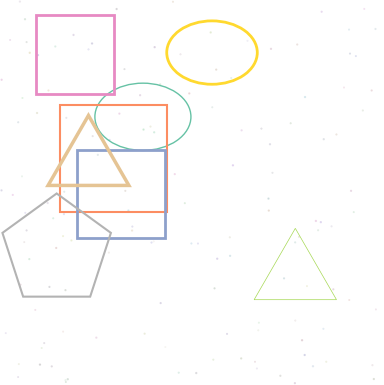[{"shape": "oval", "thickness": 1, "radius": 0.62, "center": [0.371, 0.697]}, {"shape": "square", "thickness": 1.5, "radius": 0.69, "center": [0.295, 0.589]}, {"shape": "square", "thickness": 2, "radius": 0.57, "center": [0.314, 0.496]}, {"shape": "square", "thickness": 2, "radius": 0.51, "center": [0.195, 0.858]}, {"shape": "triangle", "thickness": 0.5, "radius": 0.62, "center": [0.767, 0.283]}, {"shape": "oval", "thickness": 2, "radius": 0.59, "center": [0.551, 0.863]}, {"shape": "triangle", "thickness": 2.5, "radius": 0.61, "center": [0.23, 0.579]}, {"shape": "pentagon", "thickness": 1.5, "radius": 0.74, "center": [0.147, 0.349]}]